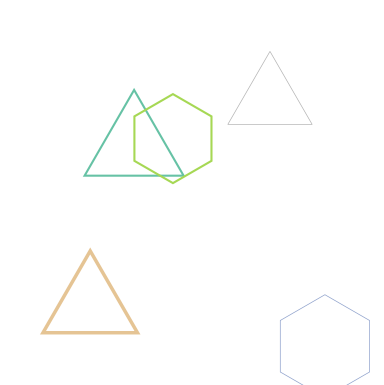[{"shape": "triangle", "thickness": 1.5, "radius": 0.74, "center": [0.348, 0.618]}, {"shape": "hexagon", "thickness": 0.5, "radius": 0.67, "center": [0.844, 0.101]}, {"shape": "hexagon", "thickness": 1.5, "radius": 0.58, "center": [0.449, 0.64]}, {"shape": "triangle", "thickness": 2.5, "radius": 0.71, "center": [0.234, 0.207]}, {"shape": "triangle", "thickness": 0.5, "radius": 0.63, "center": [0.701, 0.74]}]